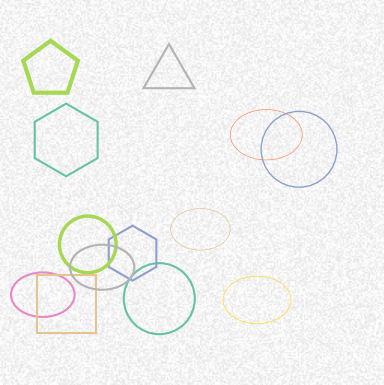[{"shape": "circle", "thickness": 1.5, "radius": 0.46, "center": [0.414, 0.224]}, {"shape": "hexagon", "thickness": 1.5, "radius": 0.47, "center": [0.172, 0.636]}, {"shape": "oval", "thickness": 0.5, "radius": 0.47, "center": [0.692, 0.65]}, {"shape": "circle", "thickness": 1, "radius": 0.49, "center": [0.777, 0.612]}, {"shape": "hexagon", "thickness": 1.5, "radius": 0.36, "center": [0.344, 0.342]}, {"shape": "oval", "thickness": 1.5, "radius": 0.41, "center": [0.111, 0.235]}, {"shape": "pentagon", "thickness": 3, "radius": 0.37, "center": [0.131, 0.819]}, {"shape": "circle", "thickness": 2.5, "radius": 0.37, "center": [0.228, 0.365]}, {"shape": "oval", "thickness": 0.5, "radius": 0.44, "center": [0.668, 0.221]}, {"shape": "square", "thickness": 1.5, "radius": 0.38, "center": [0.174, 0.21]}, {"shape": "oval", "thickness": 0.5, "radius": 0.39, "center": [0.521, 0.404]}, {"shape": "oval", "thickness": 1.5, "radius": 0.42, "center": [0.265, 0.306]}, {"shape": "triangle", "thickness": 1.5, "radius": 0.38, "center": [0.439, 0.809]}]